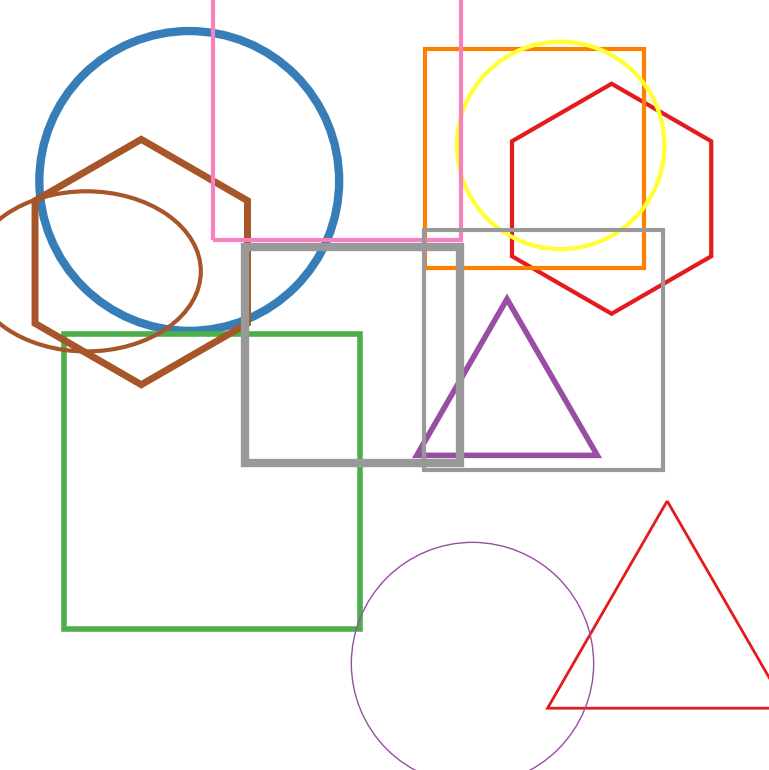[{"shape": "triangle", "thickness": 1, "radius": 0.9, "center": [0.866, 0.17]}, {"shape": "hexagon", "thickness": 1.5, "radius": 0.75, "center": [0.794, 0.742]}, {"shape": "circle", "thickness": 3, "radius": 0.97, "center": [0.246, 0.765]}, {"shape": "square", "thickness": 2, "radius": 0.96, "center": [0.275, 0.375]}, {"shape": "triangle", "thickness": 2, "radius": 0.68, "center": [0.658, 0.476]}, {"shape": "circle", "thickness": 0.5, "radius": 0.79, "center": [0.614, 0.138]}, {"shape": "square", "thickness": 1.5, "radius": 0.71, "center": [0.695, 0.794]}, {"shape": "circle", "thickness": 1.5, "radius": 0.67, "center": [0.728, 0.811]}, {"shape": "oval", "thickness": 1.5, "radius": 0.74, "center": [0.112, 0.648]}, {"shape": "hexagon", "thickness": 2.5, "radius": 0.8, "center": [0.183, 0.66]}, {"shape": "square", "thickness": 1.5, "radius": 0.81, "center": [0.438, 0.85]}, {"shape": "square", "thickness": 3, "radius": 0.7, "center": [0.458, 0.539]}, {"shape": "square", "thickness": 1.5, "radius": 0.78, "center": [0.706, 0.546]}]